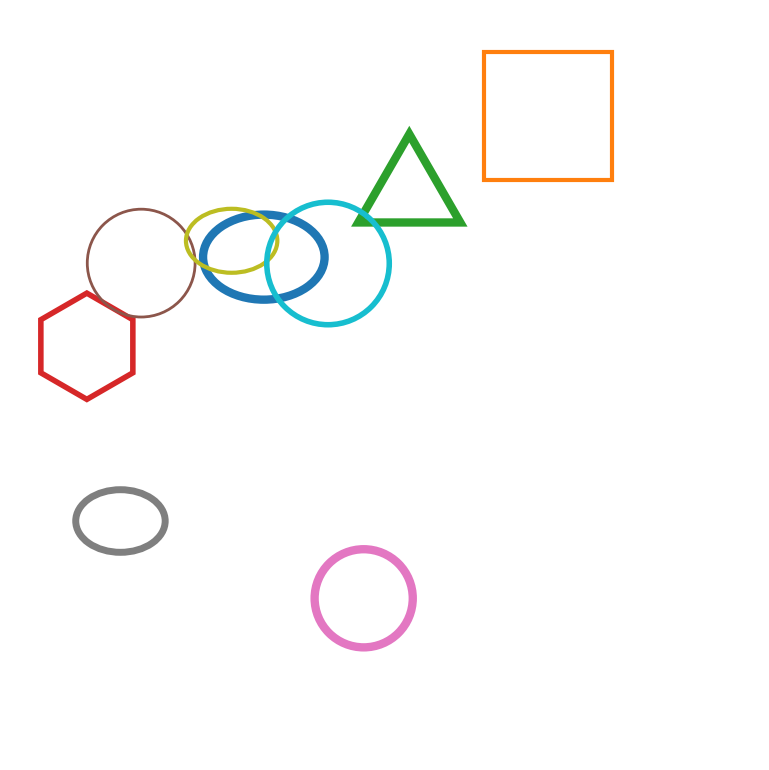[{"shape": "oval", "thickness": 3, "radius": 0.39, "center": [0.343, 0.666]}, {"shape": "square", "thickness": 1.5, "radius": 0.42, "center": [0.712, 0.85]}, {"shape": "triangle", "thickness": 3, "radius": 0.38, "center": [0.532, 0.749]}, {"shape": "hexagon", "thickness": 2, "radius": 0.34, "center": [0.113, 0.55]}, {"shape": "circle", "thickness": 1, "radius": 0.35, "center": [0.183, 0.658]}, {"shape": "circle", "thickness": 3, "radius": 0.32, "center": [0.472, 0.223]}, {"shape": "oval", "thickness": 2.5, "radius": 0.29, "center": [0.156, 0.323]}, {"shape": "oval", "thickness": 1.5, "radius": 0.3, "center": [0.301, 0.687]}, {"shape": "circle", "thickness": 2, "radius": 0.4, "center": [0.426, 0.658]}]